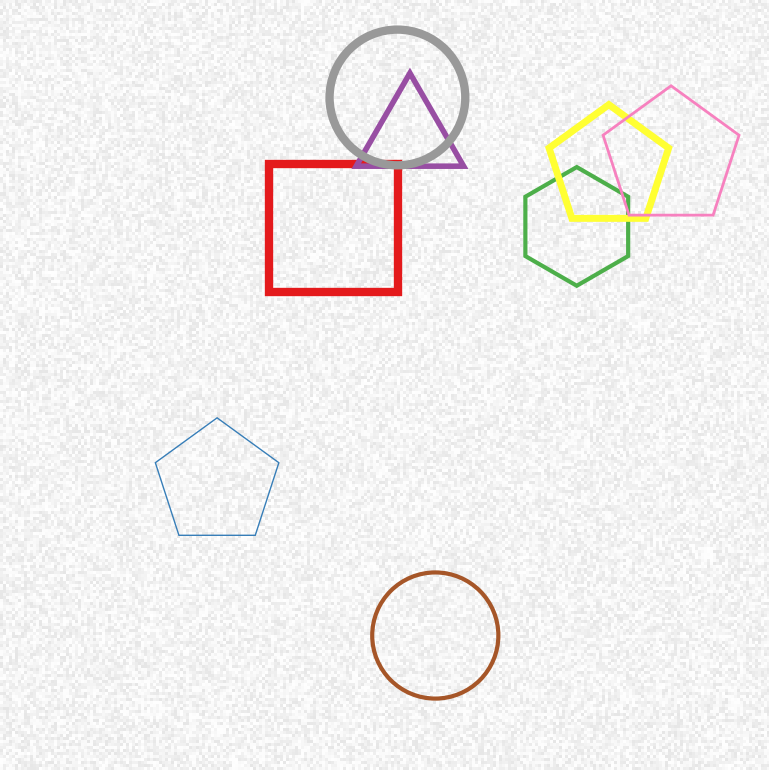[{"shape": "square", "thickness": 3, "radius": 0.42, "center": [0.433, 0.704]}, {"shape": "pentagon", "thickness": 0.5, "radius": 0.42, "center": [0.282, 0.373]}, {"shape": "hexagon", "thickness": 1.5, "radius": 0.39, "center": [0.749, 0.706]}, {"shape": "triangle", "thickness": 2, "radius": 0.4, "center": [0.532, 0.824]}, {"shape": "pentagon", "thickness": 2.5, "radius": 0.41, "center": [0.791, 0.782]}, {"shape": "circle", "thickness": 1.5, "radius": 0.41, "center": [0.565, 0.175]}, {"shape": "pentagon", "thickness": 1, "radius": 0.46, "center": [0.872, 0.796]}, {"shape": "circle", "thickness": 3, "radius": 0.44, "center": [0.516, 0.873]}]